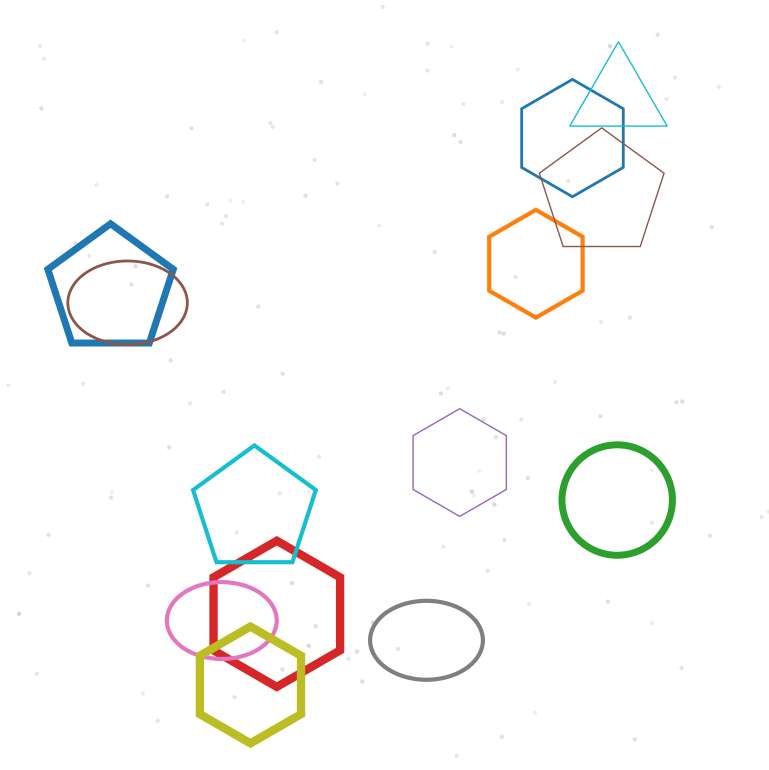[{"shape": "pentagon", "thickness": 2.5, "radius": 0.43, "center": [0.144, 0.624]}, {"shape": "hexagon", "thickness": 1, "radius": 0.38, "center": [0.743, 0.821]}, {"shape": "hexagon", "thickness": 1.5, "radius": 0.35, "center": [0.696, 0.657]}, {"shape": "circle", "thickness": 2.5, "radius": 0.36, "center": [0.802, 0.351]}, {"shape": "hexagon", "thickness": 3, "radius": 0.47, "center": [0.36, 0.203]}, {"shape": "hexagon", "thickness": 0.5, "radius": 0.35, "center": [0.597, 0.399]}, {"shape": "oval", "thickness": 1, "radius": 0.39, "center": [0.166, 0.607]}, {"shape": "pentagon", "thickness": 0.5, "radius": 0.43, "center": [0.781, 0.749]}, {"shape": "oval", "thickness": 1.5, "radius": 0.36, "center": [0.288, 0.194]}, {"shape": "oval", "thickness": 1.5, "radius": 0.37, "center": [0.554, 0.168]}, {"shape": "hexagon", "thickness": 3, "radius": 0.38, "center": [0.325, 0.11]}, {"shape": "pentagon", "thickness": 1.5, "radius": 0.42, "center": [0.33, 0.338]}, {"shape": "triangle", "thickness": 0.5, "radius": 0.37, "center": [0.803, 0.873]}]